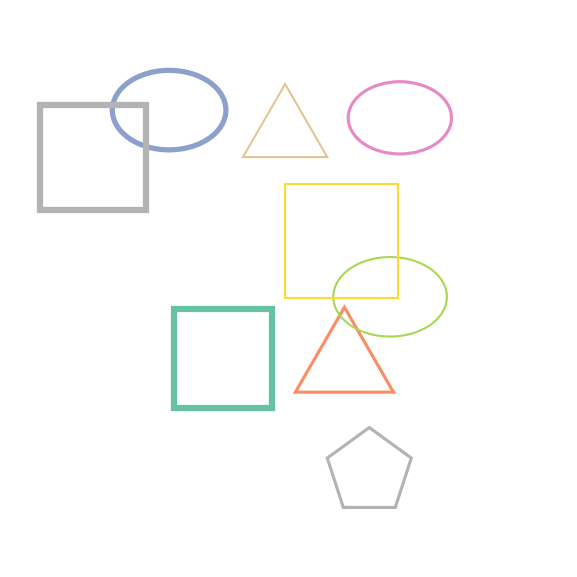[{"shape": "square", "thickness": 3, "radius": 0.43, "center": [0.386, 0.378]}, {"shape": "triangle", "thickness": 1.5, "radius": 0.49, "center": [0.596, 0.369]}, {"shape": "oval", "thickness": 2.5, "radius": 0.49, "center": [0.293, 0.808]}, {"shape": "oval", "thickness": 1.5, "radius": 0.45, "center": [0.692, 0.795]}, {"shape": "oval", "thickness": 1, "radius": 0.49, "center": [0.675, 0.485]}, {"shape": "square", "thickness": 1, "radius": 0.49, "center": [0.591, 0.581]}, {"shape": "triangle", "thickness": 1, "radius": 0.42, "center": [0.494, 0.769]}, {"shape": "square", "thickness": 3, "radius": 0.46, "center": [0.161, 0.727]}, {"shape": "pentagon", "thickness": 1.5, "radius": 0.38, "center": [0.639, 0.182]}]